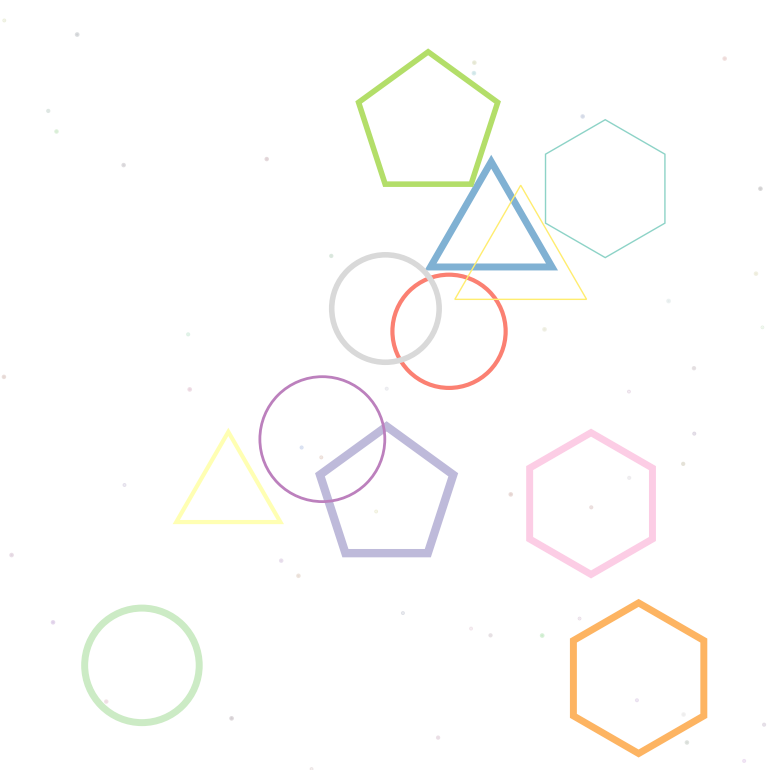[{"shape": "hexagon", "thickness": 0.5, "radius": 0.45, "center": [0.786, 0.755]}, {"shape": "triangle", "thickness": 1.5, "radius": 0.39, "center": [0.297, 0.361]}, {"shape": "pentagon", "thickness": 3, "radius": 0.46, "center": [0.502, 0.355]}, {"shape": "circle", "thickness": 1.5, "radius": 0.37, "center": [0.583, 0.57]}, {"shape": "triangle", "thickness": 2.5, "radius": 0.46, "center": [0.638, 0.699]}, {"shape": "hexagon", "thickness": 2.5, "radius": 0.49, "center": [0.829, 0.119]}, {"shape": "pentagon", "thickness": 2, "radius": 0.47, "center": [0.556, 0.838]}, {"shape": "hexagon", "thickness": 2.5, "radius": 0.46, "center": [0.768, 0.346]}, {"shape": "circle", "thickness": 2, "radius": 0.35, "center": [0.501, 0.599]}, {"shape": "circle", "thickness": 1, "radius": 0.41, "center": [0.419, 0.43]}, {"shape": "circle", "thickness": 2.5, "radius": 0.37, "center": [0.184, 0.136]}, {"shape": "triangle", "thickness": 0.5, "radius": 0.49, "center": [0.676, 0.661]}]